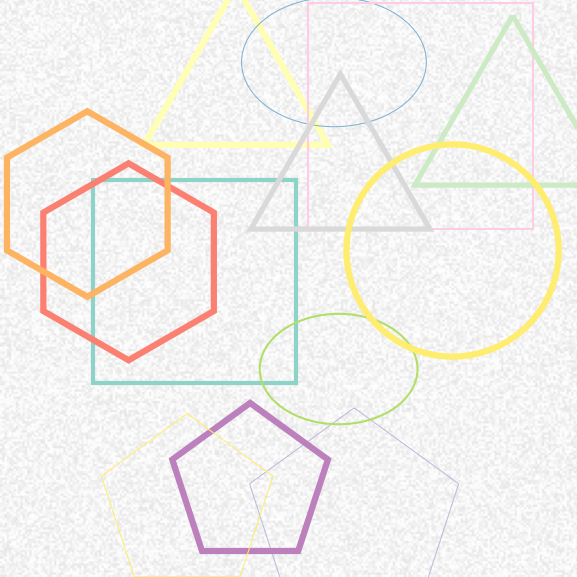[{"shape": "square", "thickness": 2, "radius": 0.88, "center": [0.338, 0.512]}, {"shape": "triangle", "thickness": 3, "radius": 0.92, "center": [0.409, 0.84]}, {"shape": "pentagon", "thickness": 0.5, "radius": 0.95, "center": [0.613, 0.103]}, {"shape": "hexagon", "thickness": 3, "radius": 0.85, "center": [0.223, 0.546]}, {"shape": "oval", "thickness": 0.5, "radius": 0.8, "center": [0.578, 0.892]}, {"shape": "hexagon", "thickness": 3, "radius": 0.8, "center": [0.151, 0.646]}, {"shape": "oval", "thickness": 1, "radius": 0.68, "center": [0.586, 0.36]}, {"shape": "square", "thickness": 1, "radius": 0.98, "center": [0.728, 0.798]}, {"shape": "triangle", "thickness": 2.5, "radius": 0.9, "center": [0.589, 0.692]}, {"shape": "pentagon", "thickness": 3, "radius": 0.71, "center": [0.433, 0.16]}, {"shape": "triangle", "thickness": 2.5, "radius": 0.98, "center": [0.888, 0.776]}, {"shape": "circle", "thickness": 3, "radius": 0.92, "center": [0.784, 0.565]}, {"shape": "pentagon", "thickness": 0.5, "radius": 0.78, "center": [0.324, 0.127]}]